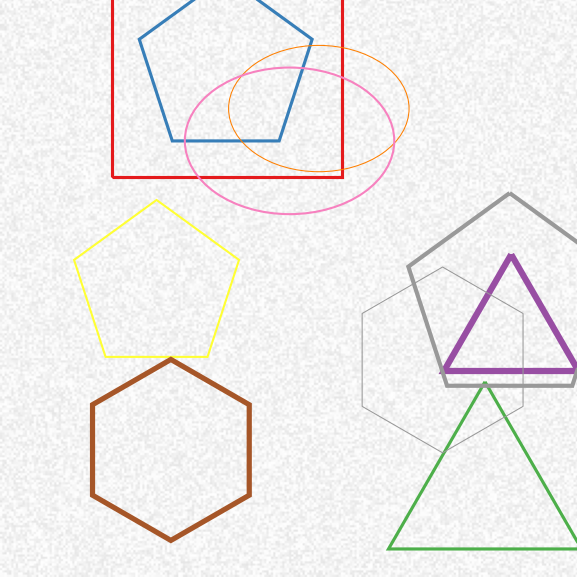[{"shape": "square", "thickness": 1.5, "radius": 0.99, "center": [0.393, 0.892]}, {"shape": "pentagon", "thickness": 1.5, "radius": 0.79, "center": [0.391, 0.882]}, {"shape": "triangle", "thickness": 1.5, "radius": 0.96, "center": [0.84, 0.145]}, {"shape": "triangle", "thickness": 3, "radius": 0.67, "center": [0.885, 0.424]}, {"shape": "oval", "thickness": 0.5, "radius": 0.78, "center": [0.552, 0.811]}, {"shape": "pentagon", "thickness": 1, "radius": 0.75, "center": [0.271, 0.503]}, {"shape": "hexagon", "thickness": 2.5, "radius": 0.78, "center": [0.296, 0.22]}, {"shape": "oval", "thickness": 1, "radius": 0.91, "center": [0.501, 0.755]}, {"shape": "pentagon", "thickness": 2, "radius": 0.92, "center": [0.883, 0.48]}, {"shape": "hexagon", "thickness": 0.5, "radius": 0.8, "center": [0.766, 0.376]}]